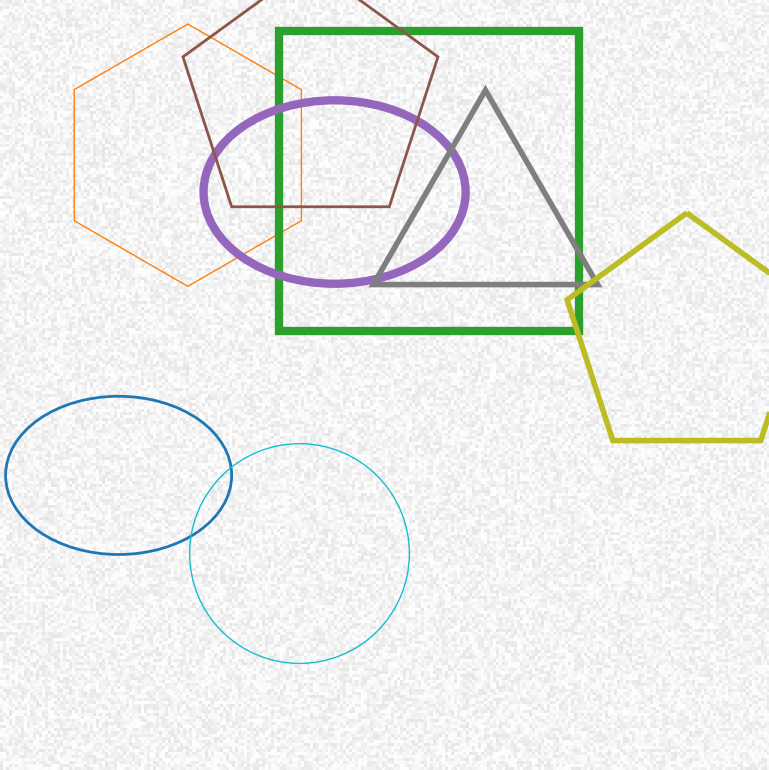[{"shape": "oval", "thickness": 1, "radius": 0.73, "center": [0.154, 0.383]}, {"shape": "hexagon", "thickness": 0.5, "radius": 0.85, "center": [0.244, 0.798]}, {"shape": "square", "thickness": 3, "radius": 0.97, "center": [0.557, 0.765]}, {"shape": "oval", "thickness": 3, "radius": 0.85, "center": [0.435, 0.751]}, {"shape": "pentagon", "thickness": 1, "radius": 0.87, "center": [0.403, 0.872]}, {"shape": "triangle", "thickness": 2, "radius": 0.84, "center": [0.63, 0.715]}, {"shape": "pentagon", "thickness": 2, "radius": 0.82, "center": [0.892, 0.56]}, {"shape": "circle", "thickness": 0.5, "radius": 0.71, "center": [0.389, 0.281]}]